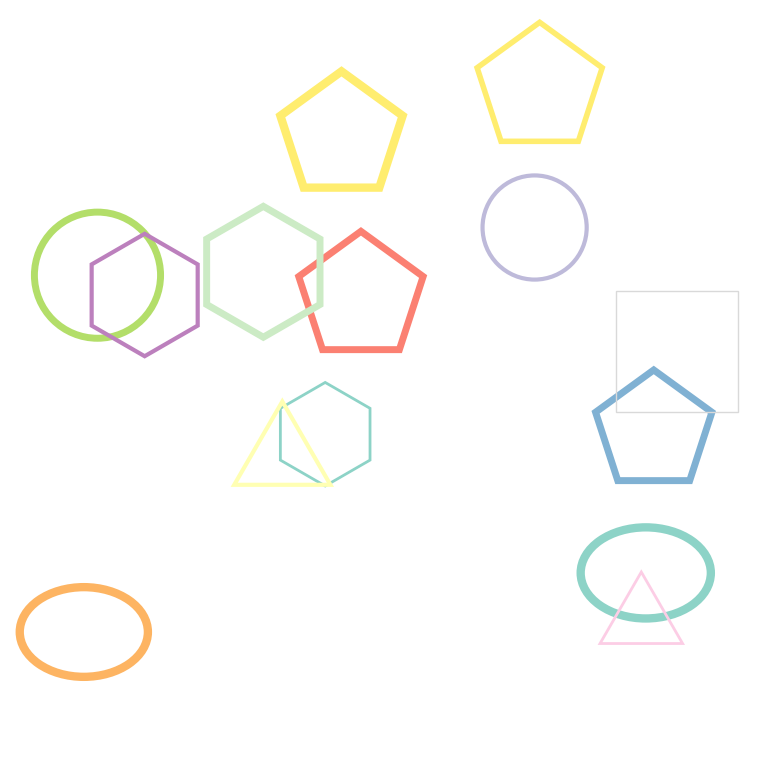[{"shape": "oval", "thickness": 3, "radius": 0.42, "center": [0.839, 0.256]}, {"shape": "hexagon", "thickness": 1, "radius": 0.34, "center": [0.422, 0.436]}, {"shape": "triangle", "thickness": 1.5, "radius": 0.36, "center": [0.367, 0.406]}, {"shape": "circle", "thickness": 1.5, "radius": 0.34, "center": [0.694, 0.705]}, {"shape": "pentagon", "thickness": 2.5, "radius": 0.42, "center": [0.469, 0.615]}, {"shape": "pentagon", "thickness": 2.5, "radius": 0.4, "center": [0.849, 0.44]}, {"shape": "oval", "thickness": 3, "radius": 0.42, "center": [0.109, 0.179]}, {"shape": "circle", "thickness": 2.5, "radius": 0.41, "center": [0.127, 0.643]}, {"shape": "triangle", "thickness": 1, "radius": 0.31, "center": [0.833, 0.195]}, {"shape": "square", "thickness": 0.5, "radius": 0.39, "center": [0.879, 0.543]}, {"shape": "hexagon", "thickness": 1.5, "radius": 0.4, "center": [0.188, 0.617]}, {"shape": "hexagon", "thickness": 2.5, "radius": 0.42, "center": [0.342, 0.647]}, {"shape": "pentagon", "thickness": 2, "radius": 0.43, "center": [0.701, 0.886]}, {"shape": "pentagon", "thickness": 3, "radius": 0.42, "center": [0.444, 0.824]}]